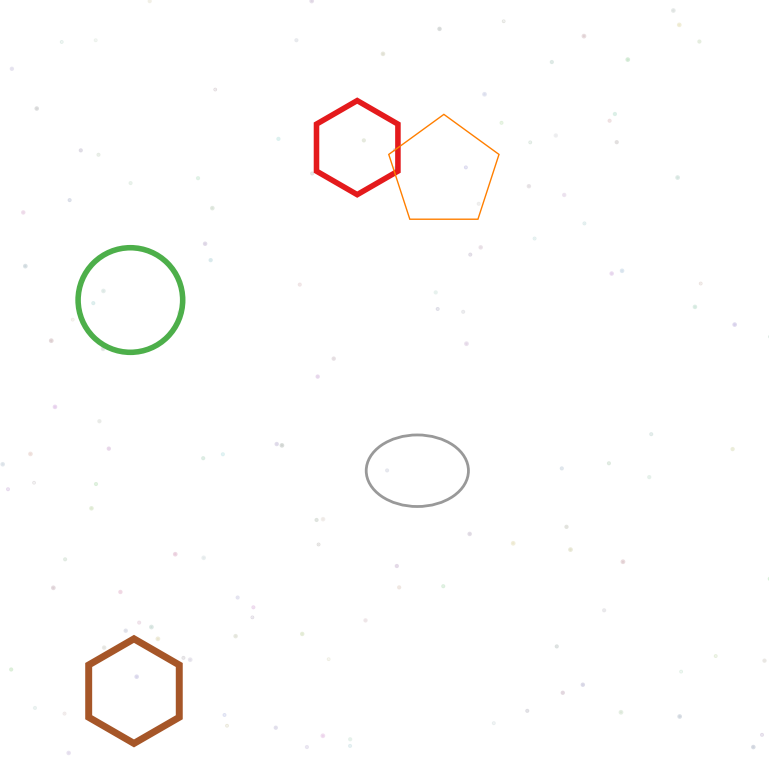[{"shape": "hexagon", "thickness": 2, "radius": 0.31, "center": [0.464, 0.808]}, {"shape": "circle", "thickness": 2, "radius": 0.34, "center": [0.169, 0.61]}, {"shape": "pentagon", "thickness": 0.5, "radius": 0.38, "center": [0.576, 0.776]}, {"shape": "hexagon", "thickness": 2.5, "radius": 0.34, "center": [0.174, 0.102]}, {"shape": "oval", "thickness": 1, "radius": 0.33, "center": [0.542, 0.389]}]